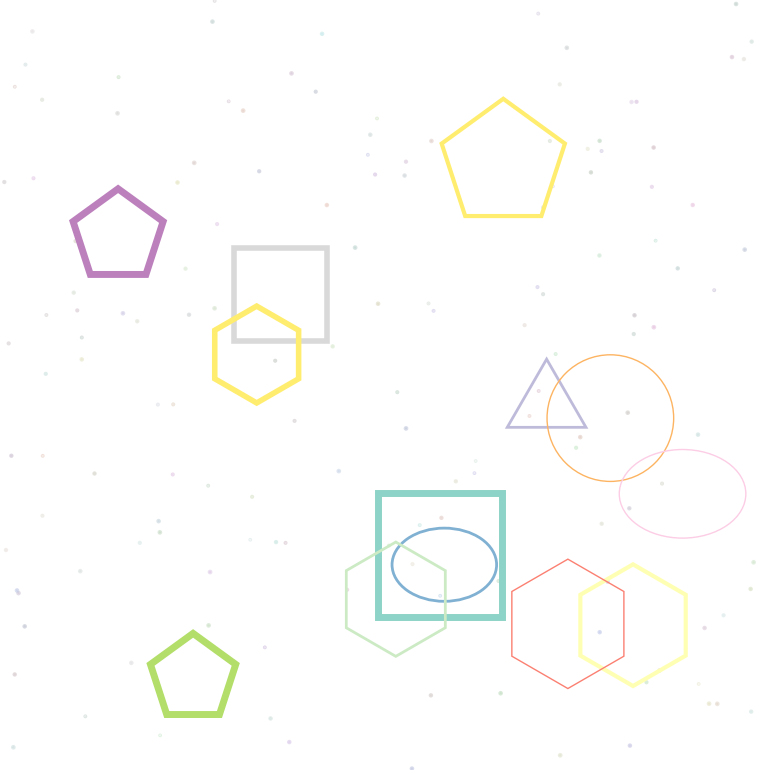[{"shape": "square", "thickness": 2.5, "radius": 0.4, "center": [0.571, 0.279]}, {"shape": "hexagon", "thickness": 1.5, "radius": 0.4, "center": [0.822, 0.188]}, {"shape": "triangle", "thickness": 1, "radius": 0.3, "center": [0.71, 0.475]}, {"shape": "hexagon", "thickness": 0.5, "radius": 0.42, "center": [0.737, 0.19]}, {"shape": "oval", "thickness": 1, "radius": 0.34, "center": [0.577, 0.267]}, {"shape": "circle", "thickness": 0.5, "radius": 0.41, "center": [0.793, 0.457]}, {"shape": "pentagon", "thickness": 2.5, "radius": 0.29, "center": [0.251, 0.119]}, {"shape": "oval", "thickness": 0.5, "radius": 0.41, "center": [0.886, 0.359]}, {"shape": "square", "thickness": 2, "radius": 0.3, "center": [0.364, 0.617]}, {"shape": "pentagon", "thickness": 2.5, "radius": 0.31, "center": [0.153, 0.693]}, {"shape": "hexagon", "thickness": 1, "radius": 0.37, "center": [0.514, 0.222]}, {"shape": "pentagon", "thickness": 1.5, "radius": 0.42, "center": [0.654, 0.788]}, {"shape": "hexagon", "thickness": 2, "radius": 0.31, "center": [0.333, 0.54]}]